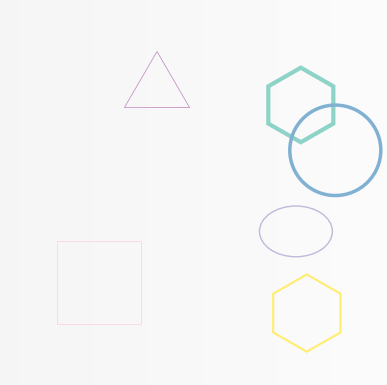[{"shape": "hexagon", "thickness": 3, "radius": 0.48, "center": [0.776, 0.727]}, {"shape": "oval", "thickness": 1, "radius": 0.47, "center": [0.764, 0.399]}, {"shape": "circle", "thickness": 2.5, "radius": 0.59, "center": [0.865, 0.61]}, {"shape": "square", "thickness": 0.5, "radius": 0.54, "center": [0.256, 0.266]}, {"shape": "triangle", "thickness": 0.5, "radius": 0.49, "center": [0.405, 0.769]}, {"shape": "hexagon", "thickness": 1.5, "radius": 0.5, "center": [0.792, 0.187]}]